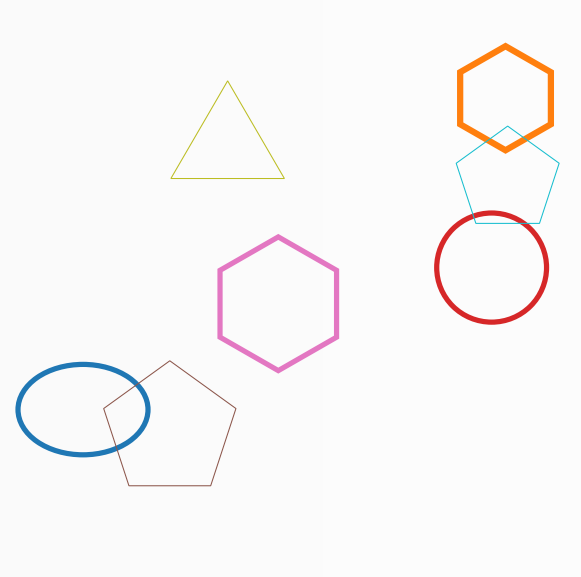[{"shape": "oval", "thickness": 2.5, "radius": 0.56, "center": [0.143, 0.29]}, {"shape": "hexagon", "thickness": 3, "radius": 0.45, "center": [0.87, 0.829]}, {"shape": "circle", "thickness": 2.5, "radius": 0.47, "center": [0.846, 0.536]}, {"shape": "pentagon", "thickness": 0.5, "radius": 0.6, "center": [0.292, 0.255]}, {"shape": "hexagon", "thickness": 2.5, "radius": 0.58, "center": [0.479, 0.473]}, {"shape": "triangle", "thickness": 0.5, "radius": 0.56, "center": [0.392, 0.746]}, {"shape": "pentagon", "thickness": 0.5, "radius": 0.47, "center": [0.873, 0.688]}]